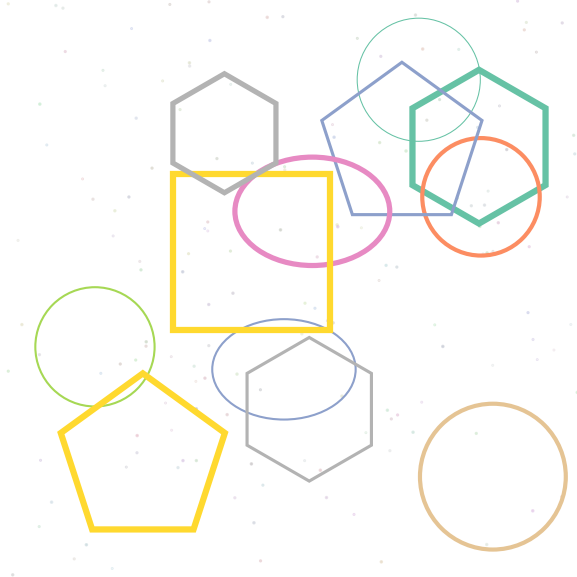[{"shape": "hexagon", "thickness": 3, "radius": 0.67, "center": [0.829, 0.745]}, {"shape": "circle", "thickness": 0.5, "radius": 0.53, "center": [0.725, 0.861]}, {"shape": "circle", "thickness": 2, "radius": 0.51, "center": [0.833, 0.658]}, {"shape": "oval", "thickness": 1, "radius": 0.62, "center": [0.492, 0.36]}, {"shape": "pentagon", "thickness": 1.5, "radius": 0.73, "center": [0.696, 0.745]}, {"shape": "oval", "thickness": 2.5, "radius": 0.67, "center": [0.541, 0.633]}, {"shape": "circle", "thickness": 1, "radius": 0.52, "center": [0.164, 0.399]}, {"shape": "pentagon", "thickness": 3, "radius": 0.75, "center": [0.247, 0.203]}, {"shape": "square", "thickness": 3, "radius": 0.68, "center": [0.436, 0.563]}, {"shape": "circle", "thickness": 2, "radius": 0.63, "center": [0.853, 0.174]}, {"shape": "hexagon", "thickness": 2.5, "radius": 0.52, "center": [0.389, 0.768]}, {"shape": "hexagon", "thickness": 1.5, "radius": 0.62, "center": [0.535, 0.29]}]